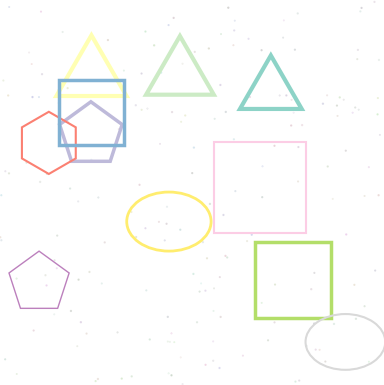[{"shape": "triangle", "thickness": 3, "radius": 0.46, "center": [0.703, 0.763]}, {"shape": "triangle", "thickness": 3, "radius": 0.53, "center": [0.238, 0.803]}, {"shape": "pentagon", "thickness": 2.5, "radius": 0.43, "center": [0.236, 0.65]}, {"shape": "hexagon", "thickness": 1.5, "radius": 0.4, "center": [0.127, 0.629]}, {"shape": "square", "thickness": 2.5, "radius": 0.42, "center": [0.238, 0.708]}, {"shape": "square", "thickness": 2.5, "radius": 0.49, "center": [0.761, 0.272]}, {"shape": "square", "thickness": 1.5, "radius": 0.59, "center": [0.675, 0.513]}, {"shape": "oval", "thickness": 1.5, "radius": 0.52, "center": [0.897, 0.112]}, {"shape": "pentagon", "thickness": 1, "radius": 0.41, "center": [0.101, 0.266]}, {"shape": "triangle", "thickness": 3, "radius": 0.51, "center": [0.467, 0.805]}, {"shape": "oval", "thickness": 2, "radius": 0.55, "center": [0.439, 0.424]}]